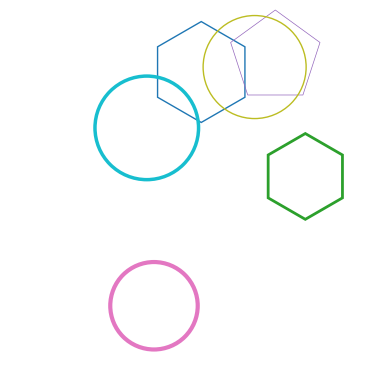[{"shape": "hexagon", "thickness": 1, "radius": 0.65, "center": [0.523, 0.813]}, {"shape": "hexagon", "thickness": 2, "radius": 0.56, "center": [0.793, 0.542]}, {"shape": "pentagon", "thickness": 0.5, "radius": 0.61, "center": [0.715, 0.852]}, {"shape": "circle", "thickness": 3, "radius": 0.57, "center": [0.4, 0.206]}, {"shape": "circle", "thickness": 1, "radius": 0.67, "center": [0.661, 0.826]}, {"shape": "circle", "thickness": 2.5, "radius": 0.67, "center": [0.381, 0.668]}]